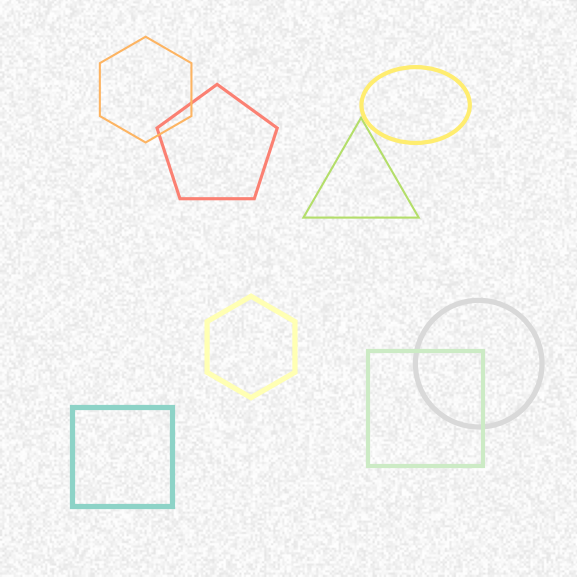[{"shape": "square", "thickness": 2.5, "radius": 0.43, "center": [0.211, 0.208]}, {"shape": "hexagon", "thickness": 2.5, "radius": 0.44, "center": [0.435, 0.398]}, {"shape": "pentagon", "thickness": 1.5, "radius": 0.55, "center": [0.376, 0.744]}, {"shape": "hexagon", "thickness": 1, "radius": 0.46, "center": [0.252, 0.844]}, {"shape": "triangle", "thickness": 1, "radius": 0.58, "center": [0.625, 0.68]}, {"shape": "circle", "thickness": 2.5, "radius": 0.55, "center": [0.829, 0.369]}, {"shape": "square", "thickness": 2, "radius": 0.5, "center": [0.737, 0.292]}, {"shape": "oval", "thickness": 2, "radius": 0.47, "center": [0.72, 0.817]}]